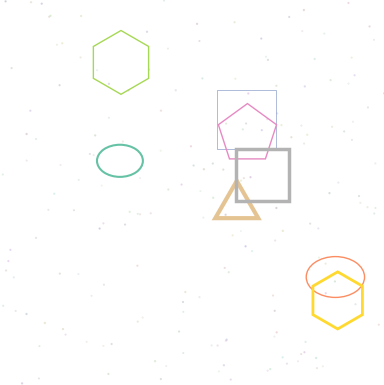[{"shape": "oval", "thickness": 1.5, "radius": 0.3, "center": [0.312, 0.582]}, {"shape": "oval", "thickness": 1, "radius": 0.38, "center": [0.871, 0.28]}, {"shape": "square", "thickness": 0.5, "radius": 0.38, "center": [0.64, 0.69]}, {"shape": "pentagon", "thickness": 1, "radius": 0.4, "center": [0.643, 0.652]}, {"shape": "hexagon", "thickness": 1, "radius": 0.41, "center": [0.314, 0.838]}, {"shape": "hexagon", "thickness": 2, "radius": 0.37, "center": [0.877, 0.22]}, {"shape": "triangle", "thickness": 3, "radius": 0.32, "center": [0.615, 0.466]}, {"shape": "square", "thickness": 2.5, "radius": 0.34, "center": [0.681, 0.546]}]